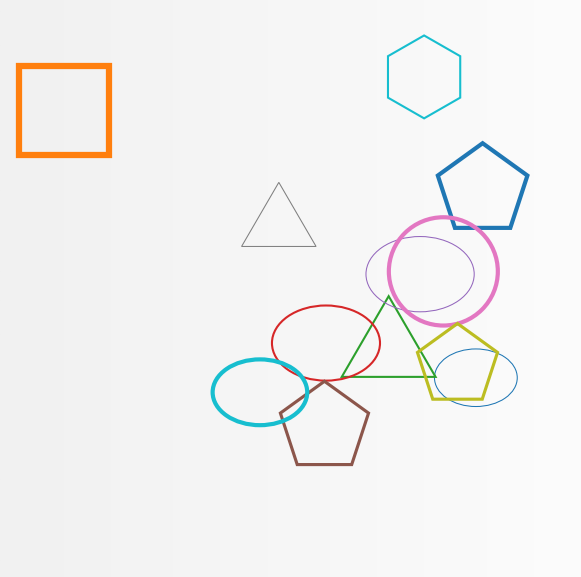[{"shape": "oval", "thickness": 0.5, "radius": 0.36, "center": [0.819, 0.345]}, {"shape": "pentagon", "thickness": 2, "radius": 0.41, "center": [0.83, 0.67]}, {"shape": "square", "thickness": 3, "radius": 0.39, "center": [0.11, 0.808]}, {"shape": "triangle", "thickness": 1, "radius": 0.47, "center": [0.669, 0.393]}, {"shape": "oval", "thickness": 1, "radius": 0.46, "center": [0.561, 0.405]}, {"shape": "oval", "thickness": 0.5, "radius": 0.47, "center": [0.723, 0.524]}, {"shape": "pentagon", "thickness": 1.5, "radius": 0.4, "center": [0.558, 0.259]}, {"shape": "circle", "thickness": 2, "radius": 0.47, "center": [0.763, 0.529]}, {"shape": "triangle", "thickness": 0.5, "radius": 0.37, "center": [0.48, 0.609]}, {"shape": "pentagon", "thickness": 1.5, "radius": 0.36, "center": [0.787, 0.366]}, {"shape": "oval", "thickness": 2, "radius": 0.41, "center": [0.447, 0.32]}, {"shape": "hexagon", "thickness": 1, "radius": 0.36, "center": [0.73, 0.866]}]